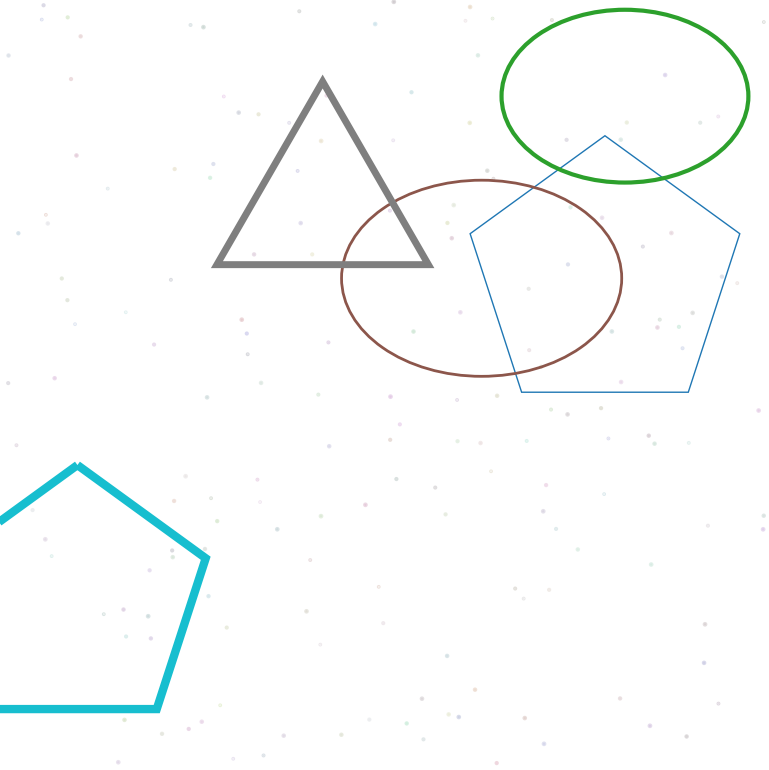[{"shape": "pentagon", "thickness": 0.5, "radius": 0.92, "center": [0.786, 0.64]}, {"shape": "oval", "thickness": 1.5, "radius": 0.8, "center": [0.812, 0.875]}, {"shape": "oval", "thickness": 1, "radius": 0.91, "center": [0.625, 0.639]}, {"shape": "triangle", "thickness": 2.5, "radius": 0.79, "center": [0.419, 0.736]}, {"shape": "pentagon", "thickness": 3, "radius": 0.88, "center": [0.101, 0.221]}]